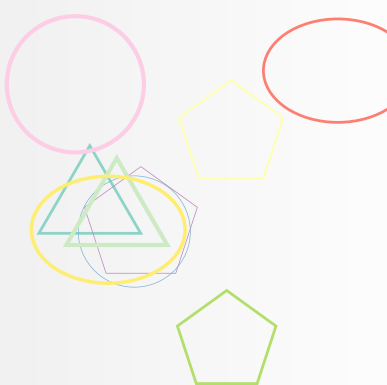[{"shape": "triangle", "thickness": 2, "radius": 0.76, "center": [0.232, 0.47]}, {"shape": "pentagon", "thickness": 1.5, "radius": 0.71, "center": [0.596, 0.65]}, {"shape": "oval", "thickness": 2, "radius": 0.96, "center": [0.872, 0.816]}, {"shape": "circle", "thickness": 0.5, "radius": 0.72, "center": [0.347, 0.399]}, {"shape": "pentagon", "thickness": 2, "radius": 0.67, "center": [0.585, 0.112]}, {"shape": "circle", "thickness": 3, "radius": 0.88, "center": [0.194, 0.781]}, {"shape": "pentagon", "thickness": 0.5, "radius": 0.77, "center": [0.364, 0.414]}, {"shape": "triangle", "thickness": 3, "radius": 0.75, "center": [0.301, 0.439]}, {"shape": "oval", "thickness": 2.5, "radius": 0.99, "center": [0.279, 0.403]}]